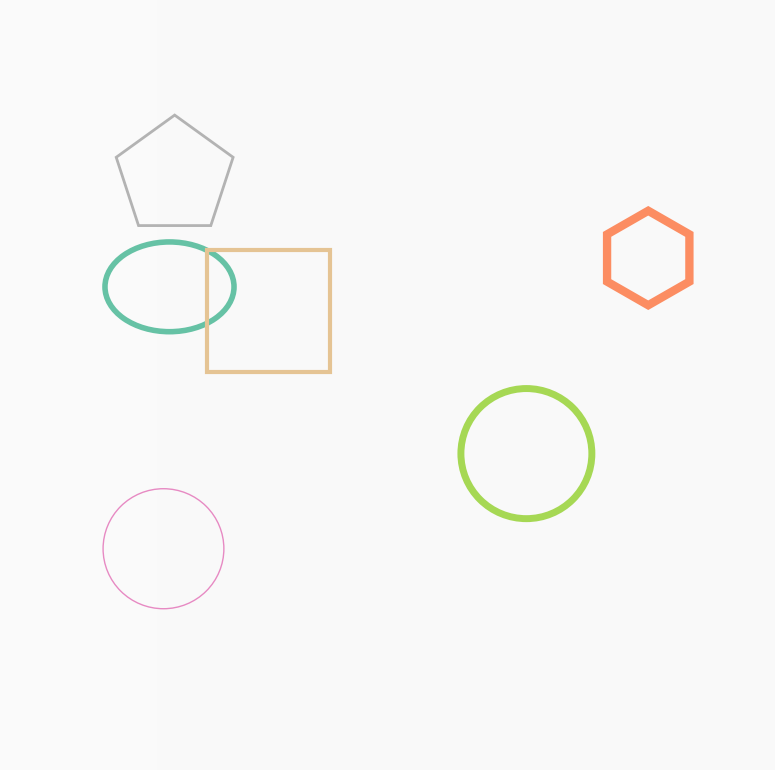[{"shape": "oval", "thickness": 2, "radius": 0.42, "center": [0.219, 0.628]}, {"shape": "hexagon", "thickness": 3, "radius": 0.31, "center": [0.836, 0.665]}, {"shape": "circle", "thickness": 0.5, "radius": 0.39, "center": [0.211, 0.287]}, {"shape": "circle", "thickness": 2.5, "radius": 0.42, "center": [0.679, 0.411]}, {"shape": "square", "thickness": 1.5, "radius": 0.4, "center": [0.346, 0.596]}, {"shape": "pentagon", "thickness": 1, "radius": 0.4, "center": [0.225, 0.771]}]